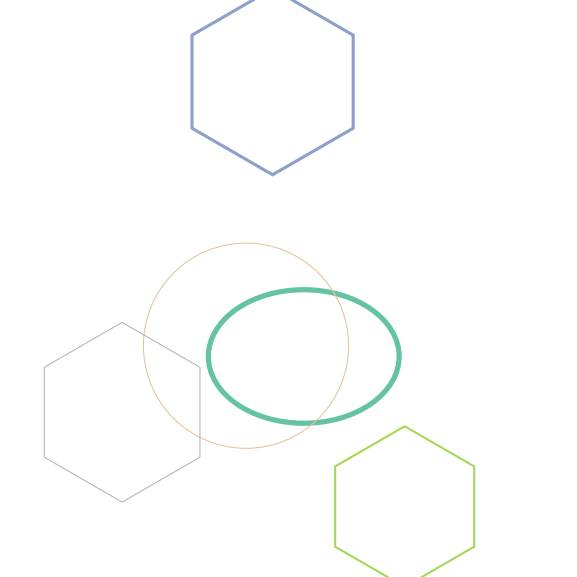[{"shape": "oval", "thickness": 2.5, "radius": 0.83, "center": [0.526, 0.382]}, {"shape": "hexagon", "thickness": 1.5, "radius": 0.81, "center": [0.472, 0.858]}, {"shape": "hexagon", "thickness": 1, "radius": 0.7, "center": [0.701, 0.122]}, {"shape": "circle", "thickness": 0.5, "radius": 0.89, "center": [0.426, 0.4]}, {"shape": "hexagon", "thickness": 0.5, "radius": 0.78, "center": [0.211, 0.285]}]